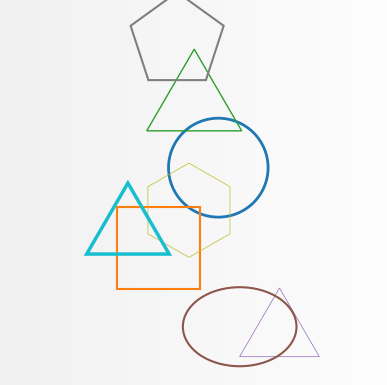[{"shape": "circle", "thickness": 2, "radius": 0.64, "center": [0.563, 0.565]}, {"shape": "square", "thickness": 1.5, "radius": 0.54, "center": [0.41, 0.356]}, {"shape": "triangle", "thickness": 1, "radius": 0.71, "center": [0.501, 0.731]}, {"shape": "triangle", "thickness": 0.5, "radius": 0.59, "center": [0.721, 0.133]}, {"shape": "oval", "thickness": 1.5, "radius": 0.73, "center": [0.619, 0.151]}, {"shape": "pentagon", "thickness": 1.5, "radius": 0.63, "center": [0.457, 0.894]}, {"shape": "hexagon", "thickness": 0.5, "radius": 0.61, "center": [0.488, 0.454]}, {"shape": "triangle", "thickness": 2.5, "radius": 0.61, "center": [0.33, 0.402]}]